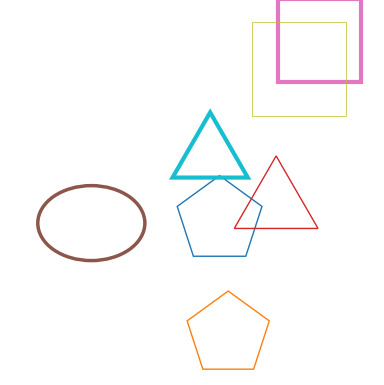[{"shape": "pentagon", "thickness": 1, "radius": 0.58, "center": [0.57, 0.428]}, {"shape": "pentagon", "thickness": 1, "radius": 0.56, "center": [0.593, 0.132]}, {"shape": "triangle", "thickness": 1, "radius": 0.63, "center": [0.717, 0.469]}, {"shape": "oval", "thickness": 2.5, "radius": 0.7, "center": [0.237, 0.42]}, {"shape": "square", "thickness": 3, "radius": 0.54, "center": [0.829, 0.895]}, {"shape": "square", "thickness": 0.5, "radius": 0.61, "center": [0.777, 0.821]}, {"shape": "triangle", "thickness": 3, "radius": 0.56, "center": [0.546, 0.595]}]